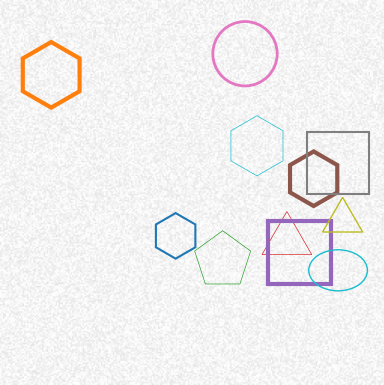[{"shape": "hexagon", "thickness": 1.5, "radius": 0.3, "center": [0.456, 0.387]}, {"shape": "hexagon", "thickness": 3, "radius": 0.43, "center": [0.133, 0.806]}, {"shape": "pentagon", "thickness": 0.5, "radius": 0.38, "center": [0.578, 0.324]}, {"shape": "triangle", "thickness": 0.5, "radius": 0.37, "center": [0.745, 0.376]}, {"shape": "square", "thickness": 3, "radius": 0.41, "center": [0.777, 0.345]}, {"shape": "hexagon", "thickness": 3, "radius": 0.35, "center": [0.815, 0.536]}, {"shape": "circle", "thickness": 2, "radius": 0.42, "center": [0.636, 0.86]}, {"shape": "square", "thickness": 1.5, "radius": 0.4, "center": [0.878, 0.578]}, {"shape": "triangle", "thickness": 1, "radius": 0.3, "center": [0.89, 0.427]}, {"shape": "oval", "thickness": 1, "radius": 0.38, "center": [0.878, 0.298]}, {"shape": "hexagon", "thickness": 0.5, "radius": 0.39, "center": [0.667, 0.621]}]